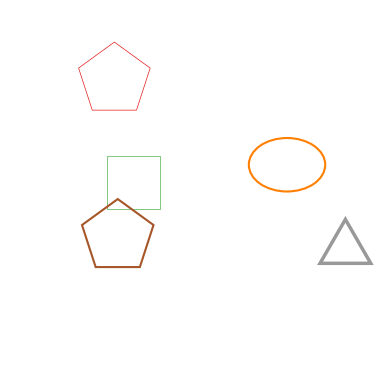[{"shape": "pentagon", "thickness": 0.5, "radius": 0.49, "center": [0.297, 0.793]}, {"shape": "square", "thickness": 0.5, "radius": 0.34, "center": [0.346, 0.526]}, {"shape": "oval", "thickness": 1.5, "radius": 0.5, "center": [0.746, 0.572]}, {"shape": "pentagon", "thickness": 1.5, "radius": 0.49, "center": [0.306, 0.385]}, {"shape": "triangle", "thickness": 2.5, "radius": 0.38, "center": [0.897, 0.354]}]